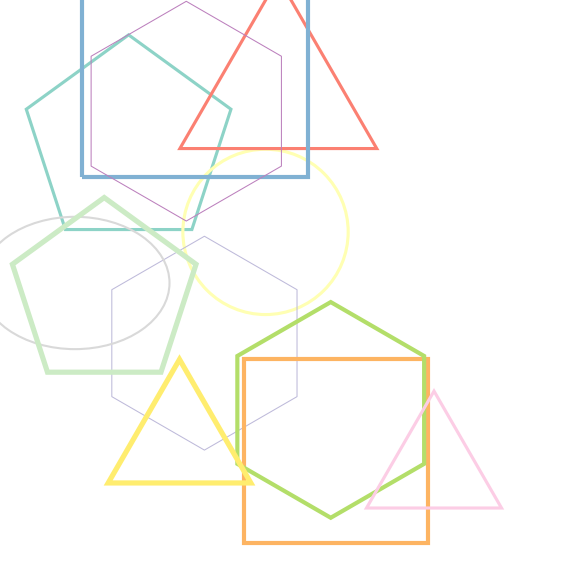[{"shape": "pentagon", "thickness": 1.5, "radius": 0.93, "center": [0.223, 0.752]}, {"shape": "circle", "thickness": 1.5, "radius": 0.72, "center": [0.46, 0.598]}, {"shape": "hexagon", "thickness": 0.5, "radius": 0.93, "center": [0.354, 0.405]}, {"shape": "triangle", "thickness": 1.5, "radius": 0.98, "center": [0.482, 0.84]}, {"shape": "square", "thickness": 2, "radius": 0.98, "center": [0.337, 0.889]}, {"shape": "square", "thickness": 2, "radius": 0.8, "center": [0.582, 0.218]}, {"shape": "hexagon", "thickness": 2, "radius": 0.93, "center": [0.573, 0.289]}, {"shape": "triangle", "thickness": 1.5, "radius": 0.67, "center": [0.752, 0.187]}, {"shape": "oval", "thickness": 1, "radius": 0.82, "center": [0.13, 0.509]}, {"shape": "hexagon", "thickness": 0.5, "radius": 0.95, "center": [0.323, 0.807]}, {"shape": "pentagon", "thickness": 2.5, "radius": 0.84, "center": [0.18, 0.49]}, {"shape": "triangle", "thickness": 2.5, "radius": 0.71, "center": [0.311, 0.234]}]